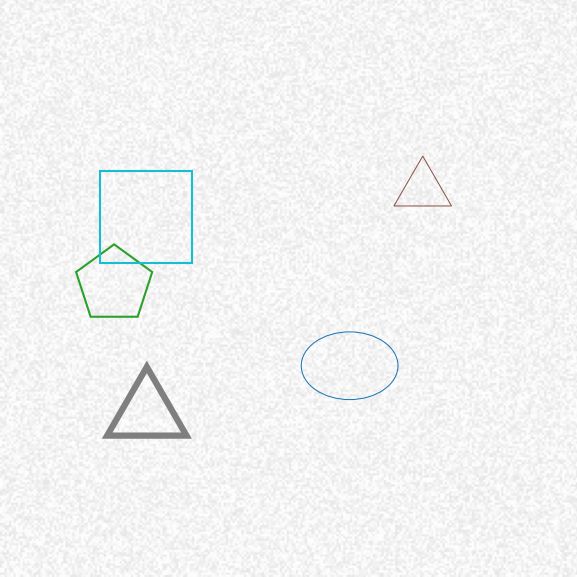[{"shape": "oval", "thickness": 0.5, "radius": 0.42, "center": [0.605, 0.366]}, {"shape": "pentagon", "thickness": 1, "radius": 0.35, "center": [0.198, 0.507]}, {"shape": "triangle", "thickness": 0.5, "radius": 0.29, "center": [0.732, 0.671]}, {"shape": "triangle", "thickness": 3, "radius": 0.4, "center": [0.254, 0.284]}, {"shape": "square", "thickness": 1, "radius": 0.4, "center": [0.253, 0.624]}]